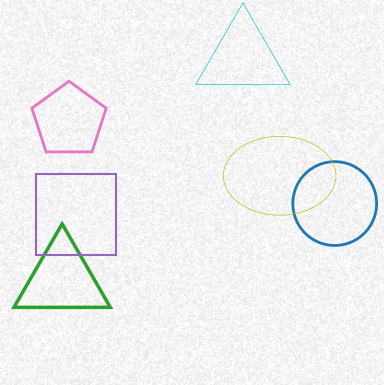[{"shape": "circle", "thickness": 2, "radius": 0.54, "center": [0.869, 0.471]}, {"shape": "triangle", "thickness": 2.5, "radius": 0.72, "center": [0.161, 0.274]}, {"shape": "square", "thickness": 1.5, "radius": 0.52, "center": [0.198, 0.444]}, {"shape": "pentagon", "thickness": 2, "radius": 0.51, "center": [0.179, 0.688]}, {"shape": "oval", "thickness": 0.5, "radius": 0.73, "center": [0.726, 0.543]}, {"shape": "triangle", "thickness": 0.5, "radius": 0.71, "center": [0.631, 0.851]}]